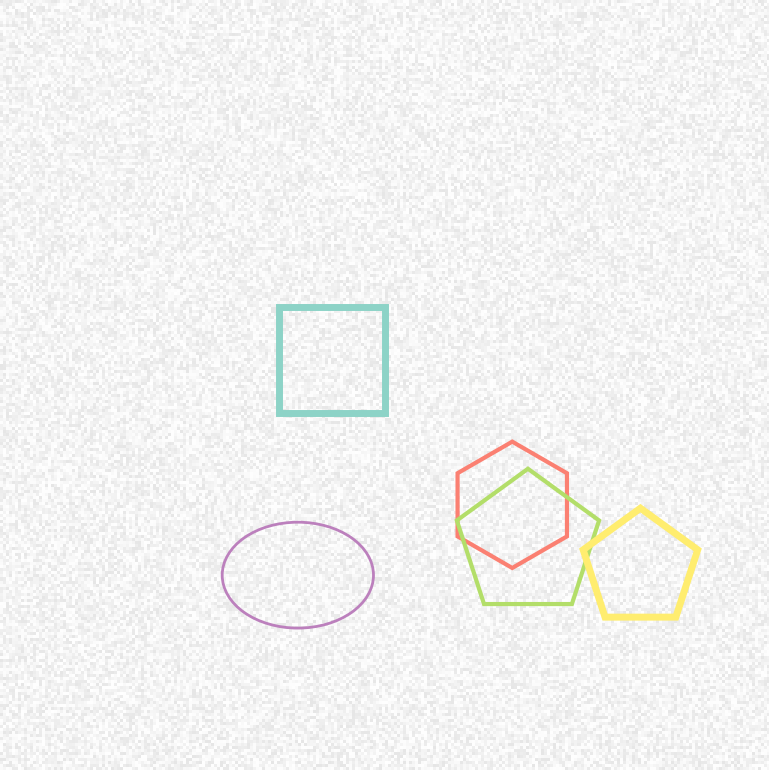[{"shape": "square", "thickness": 2.5, "radius": 0.34, "center": [0.431, 0.533]}, {"shape": "hexagon", "thickness": 1.5, "radius": 0.41, "center": [0.665, 0.344]}, {"shape": "pentagon", "thickness": 1.5, "radius": 0.49, "center": [0.686, 0.294]}, {"shape": "oval", "thickness": 1, "radius": 0.49, "center": [0.387, 0.253]}, {"shape": "pentagon", "thickness": 2.5, "radius": 0.39, "center": [0.832, 0.262]}]